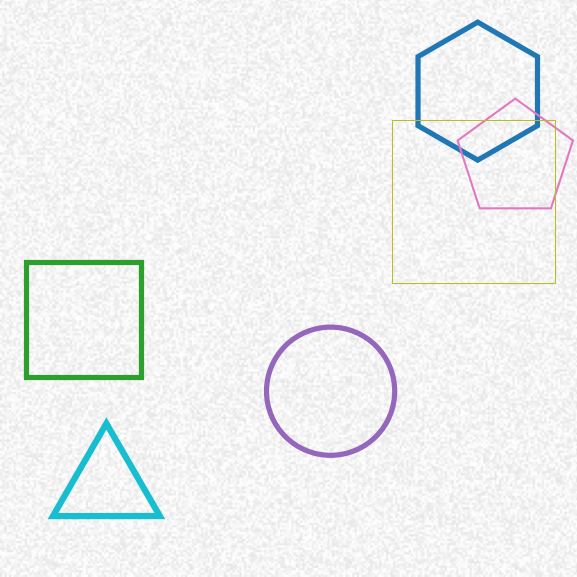[{"shape": "hexagon", "thickness": 2.5, "radius": 0.6, "center": [0.827, 0.841]}, {"shape": "square", "thickness": 2.5, "radius": 0.5, "center": [0.145, 0.446]}, {"shape": "circle", "thickness": 2.5, "radius": 0.55, "center": [0.572, 0.322]}, {"shape": "pentagon", "thickness": 1, "radius": 0.53, "center": [0.892, 0.723]}, {"shape": "square", "thickness": 0.5, "radius": 0.7, "center": [0.82, 0.65]}, {"shape": "triangle", "thickness": 3, "radius": 0.53, "center": [0.184, 0.159]}]